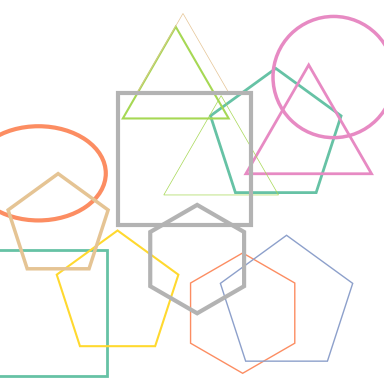[{"shape": "square", "thickness": 2, "radius": 0.82, "center": [0.115, 0.188]}, {"shape": "pentagon", "thickness": 2, "radius": 0.89, "center": [0.716, 0.644]}, {"shape": "oval", "thickness": 3, "radius": 0.87, "center": [0.1, 0.55]}, {"shape": "hexagon", "thickness": 1, "radius": 0.78, "center": [0.63, 0.187]}, {"shape": "pentagon", "thickness": 1, "radius": 0.9, "center": [0.744, 0.208]}, {"shape": "triangle", "thickness": 2, "radius": 0.94, "center": [0.802, 0.643]}, {"shape": "circle", "thickness": 2.5, "radius": 0.79, "center": [0.867, 0.8]}, {"shape": "triangle", "thickness": 0.5, "radius": 0.86, "center": [0.574, 0.58]}, {"shape": "triangle", "thickness": 1.5, "radius": 0.79, "center": [0.457, 0.772]}, {"shape": "pentagon", "thickness": 1.5, "radius": 0.83, "center": [0.305, 0.235]}, {"shape": "triangle", "thickness": 0.5, "radius": 0.68, "center": [0.475, 0.828]}, {"shape": "pentagon", "thickness": 2.5, "radius": 0.68, "center": [0.151, 0.412]}, {"shape": "square", "thickness": 3, "radius": 0.86, "center": [0.479, 0.587]}, {"shape": "hexagon", "thickness": 3, "radius": 0.7, "center": [0.512, 0.327]}]